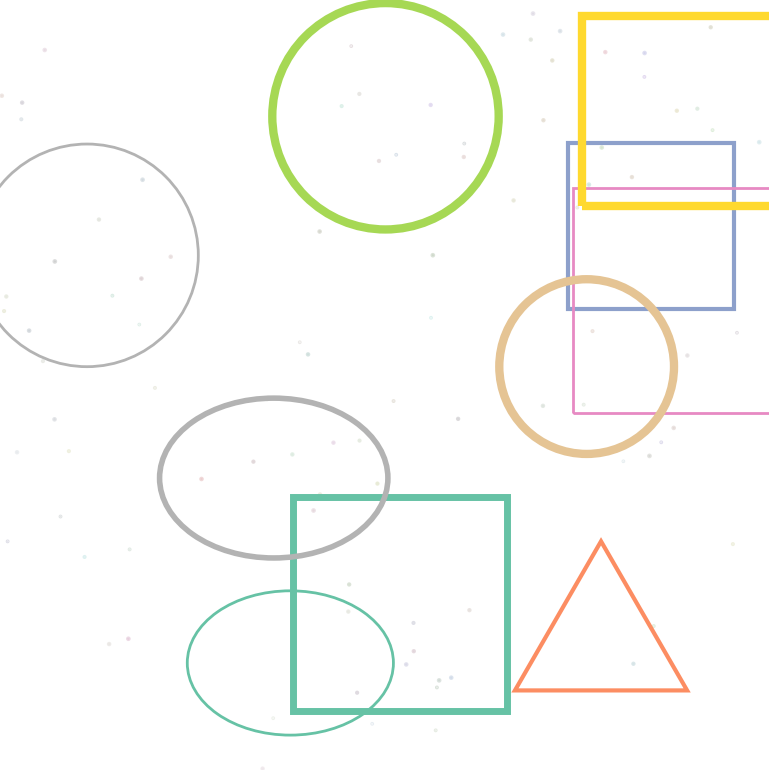[{"shape": "square", "thickness": 2.5, "radius": 0.69, "center": [0.52, 0.215]}, {"shape": "oval", "thickness": 1, "radius": 0.67, "center": [0.377, 0.139]}, {"shape": "triangle", "thickness": 1.5, "radius": 0.65, "center": [0.781, 0.168]}, {"shape": "square", "thickness": 1.5, "radius": 0.54, "center": [0.846, 0.706]}, {"shape": "square", "thickness": 1, "radius": 0.73, "center": [0.89, 0.609]}, {"shape": "circle", "thickness": 3, "radius": 0.74, "center": [0.501, 0.849]}, {"shape": "square", "thickness": 3, "radius": 0.62, "center": [0.879, 0.856]}, {"shape": "circle", "thickness": 3, "radius": 0.57, "center": [0.762, 0.524]}, {"shape": "oval", "thickness": 2, "radius": 0.74, "center": [0.356, 0.379]}, {"shape": "circle", "thickness": 1, "radius": 0.72, "center": [0.113, 0.668]}]